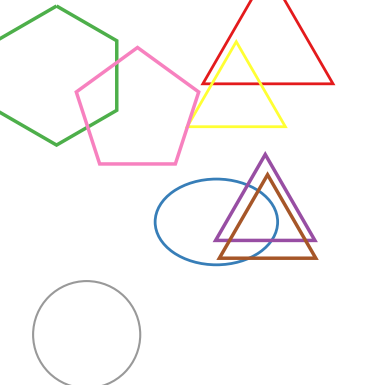[{"shape": "triangle", "thickness": 2, "radius": 0.98, "center": [0.696, 0.88]}, {"shape": "oval", "thickness": 2, "radius": 0.8, "center": [0.562, 0.424]}, {"shape": "hexagon", "thickness": 2.5, "radius": 0.9, "center": [0.147, 0.804]}, {"shape": "triangle", "thickness": 2.5, "radius": 0.74, "center": [0.689, 0.45]}, {"shape": "triangle", "thickness": 2, "radius": 0.74, "center": [0.614, 0.744]}, {"shape": "triangle", "thickness": 2.5, "radius": 0.72, "center": [0.695, 0.402]}, {"shape": "pentagon", "thickness": 2.5, "radius": 0.84, "center": [0.357, 0.709]}, {"shape": "circle", "thickness": 1.5, "radius": 0.7, "center": [0.225, 0.131]}]